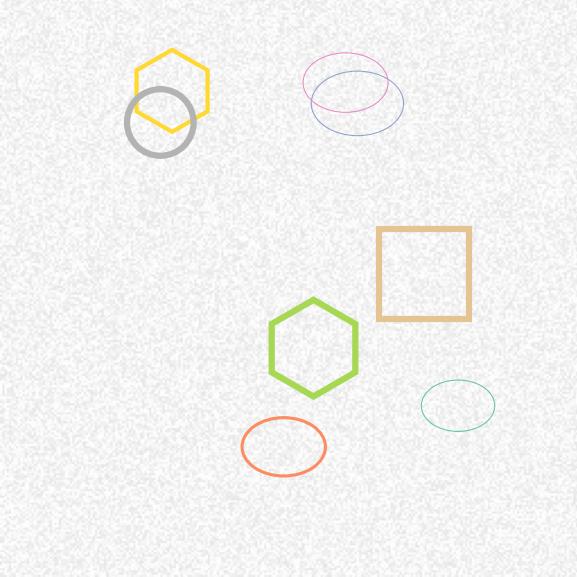[{"shape": "oval", "thickness": 0.5, "radius": 0.32, "center": [0.793, 0.297]}, {"shape": "oval", "thickness": 1.5, "radius": 0.36, "center": [0.491, 0.225]}, {"shape": "oval", "thickness": 0.5, "radius": 0.4, "center": [0.619, 0.82]}, {"shape": "oval", "thickness": 0.5, "radius": 0.37, "center": [0.598, 0.856]}, {"shape": "hexagon", "thickness": 3, "radius": 0.42, "center": [0.543, 0.396]}, {"shape": "hexagon", "thickness": 2, "radius": 0.36, "center": [0.298, 0.842]}, {"shape": "square", "thickness": 3, "radius": 0.39, "center": [0.734, 0.524]}, {"shape": "circle", "thickness": 3, "radius": 0.29, "center": [0.278, 0.787]}]